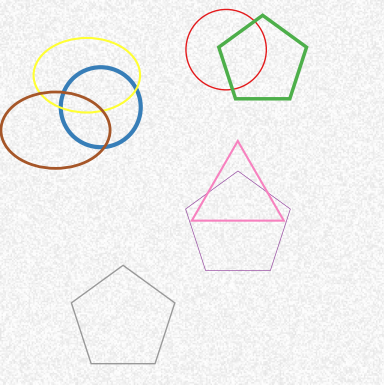[{"shape": "circle", "thickness": 1, "radius": 0.52, "center": [0.587, 0.871]}, {"shape": "circle", "thickness": 3, "radius": 0.52, "center": [0.262, 0.722]}, {"shape": "pentagon", "thickness": 2.5, "radius": 0.6, "center": [0.682, 0.84]}, {"shape": "pentagon", "thickness": 0.5, "radius": 0.72, "center": [0.618, 0.413]}, {"shape": "oval", "thickness": 1.5, "radius": 0.69, "center": [0.226, 0.805]}, {"shape": "oval", "thickness": 2, "radius": 0.71, "center": [0.144, 0.662]}, {"shape": "triangle", "thickness": 1.5, "radius": 0.69, "center": [0.618, 0.496]}, {"shape": "pentagon", "thickness": 1, "radius": 0.71, "center": [0.32, 0.17]}]